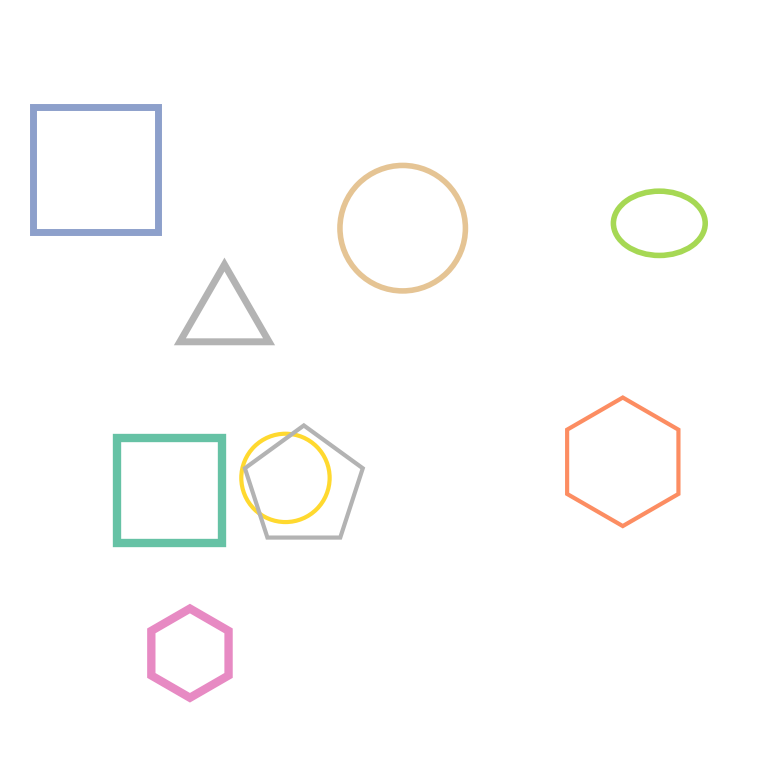[{"shape": "square", "thickness": 3, "radius": 0.34, "center": [0.221, 0.362]}, {"shape": "hexagon", "thickness": 1.5, "radius": 0.42, "center": [0.809, 0.4]}, {"shape": "square", "thickness": 2.5, "radius": 0.41, "center": [0.124, 0.78]}, {"shape": "hexagon", "thickness": 3, "radius": 0.29, "center": [0.247, 0.152]}, {"shape": "oval", "thickness": 2, "radius": 0.3, "center": [0.856, 0.71]}, {"shape": "circle", "thickness": 1.5, "radius": 0.29, "center": [0.371, 0.379]}, {"shape": "circle", "thickness": 2, "radius": 0.41, "center": [0.523, 0.704]}, {"shape": "pentagon", "thickness": 1.5, "radius": 0.4, "center": [0.395, 0.367]}, {"shape": "triangle", "thickness": 2.5, "radius": 0.33, "center": [0.292, 0.59]}]